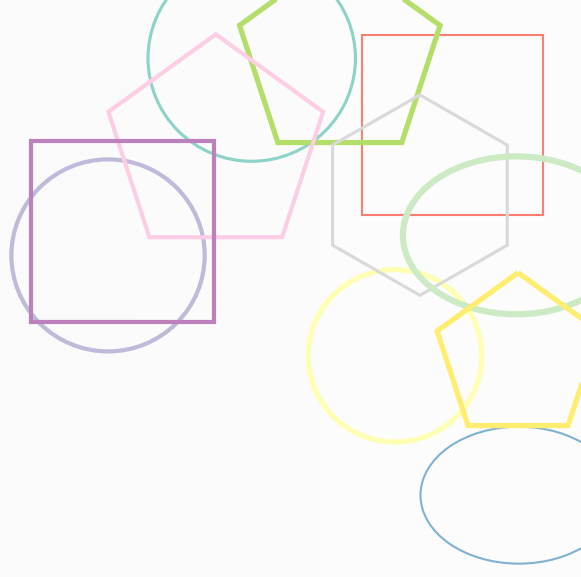[{"shape": "circle", "thickness": 1.5, "radius": 0.89, "center": [0.433, 0.898]}, {"shape": "circle", "thickness": 2.5, "radius": 0.75, "center": [0.679, 0.383]}, {"shape": "circle", "thickness": 2, "radius": 0.83, "center": [0.186, 0.557]}, {"shape": "square", "thickness": 1, "radius": 0.78, "center": [0.779, 0.783]}, {"shape": "oval", "thickness": 1, "radius": 0.85, "center": [0.893, 0.142]}, {"shape": "pentagon", "thickness": 2.5, "radius": 0.91, "center": [0.585, 0.899]}, {"shape": "pentagon", "thickness": 2, "radius": 0.97, "center": [0.371, 0.745]}, {"shape": "hexagon", "thickness": 1.5, "radius": 0.87, "center": [0.722, 0.661]}, {"shape": "square", "thickness": 2, "radius": 0.79, "center": [0.211, 0.598]}, {"shape": "oval", "thickness": 3, "radius": 0.98, "center": [0.888, 0.592]}, {"shape": "pentagon", "thickness": 2.5, "radius": 0.73, "center": [0.891, 0.381]}]